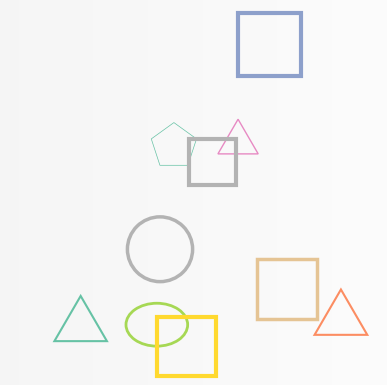[{"shape": "pentagon", "thickness": 0.5, "radius": 0.31, "center": [0.449, 0.62]}, {"shape": "triangle", "thickness": 1.5, "radius": 0.39, "center": [0.208, 0.153]}, {"shape": "triangle", "thickness": 1.5, "radius": 0.39, "center": [0.88, 0.17]}, {"shape": "square", "thickness": 3, "radius": 0.41, "center": [0.695, 0.884]}, {"shape": "triangle", "thickness": 1, "radius": 0.3, "center": [0.614, 0.63]}, {"shape": "oval", "thickness": 2, "radius": 0.4, "center": [0.405, 0.157]}, {"shape": "square", "thickness": 3, "radius": 0.38, "center": [0.481, 0.101]}, {"shape": "square", "thickness": 2.5, "radius": 0.39, "center": [0.741, 0.249]}, {"shape": "square", "thickness": 3, "radius": 0.3, "center": [0.548, 0.58]}, {"shape": "circle", "thickness": 2.5, "radius": 0.42, "center": [0.413, 0.353]}]